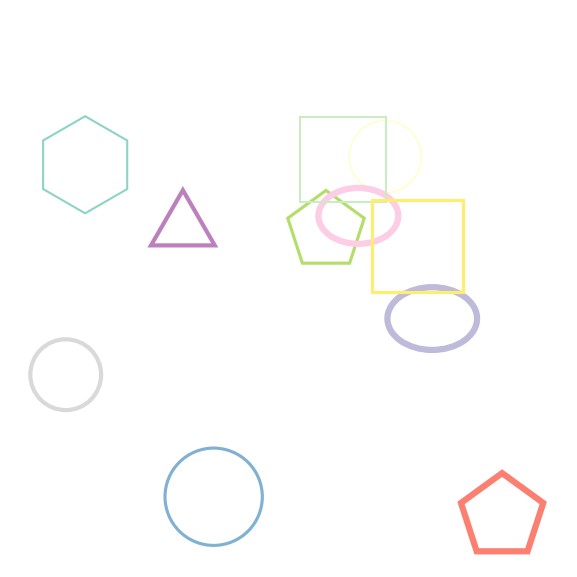[{"shape": "hexagon", "thickness": 1, "radius": 0.42, "center": [0.147, 0.714]}, {"shape": "circle", "thickness": 0.5, "radius": 0.31, "center": [0.667, 0.728]}, {"shape": "oval", "thickness": 3, "radius": 0.39, "center": [0.748, 0.448]}, {"shape": "pentagon", "thickness": 3, "radius": 0.37, "center": [0.869, 0.105]}, {"shape": "circle", "thickness": 1.5, "radius": 0.42, "center": [0.37, 0.139]}, {"shape": "pentagon", "thickness": 1.5, "radius": 0.35, "center": [0.565, 0.6]}, {"shape": "oval", "thickness": 3, "radius": 0.35, "center": [0.621, 0.625]}, {"shape": "circle", "thickness": 2, "radius": 0.31, "center": [0.114, 0.35]}, {"shape": "triangle", "thickness": 2, "radius": 0.32, "center": [0.317, 0.606]}, {"shape": "square", "thickness": 1, "radius": 0.37, "center": [0.594, 0.723]}, {"shape": "square", "thickness": 1.5, "radius": 0.4, "center": [0.723, 0.574]}]